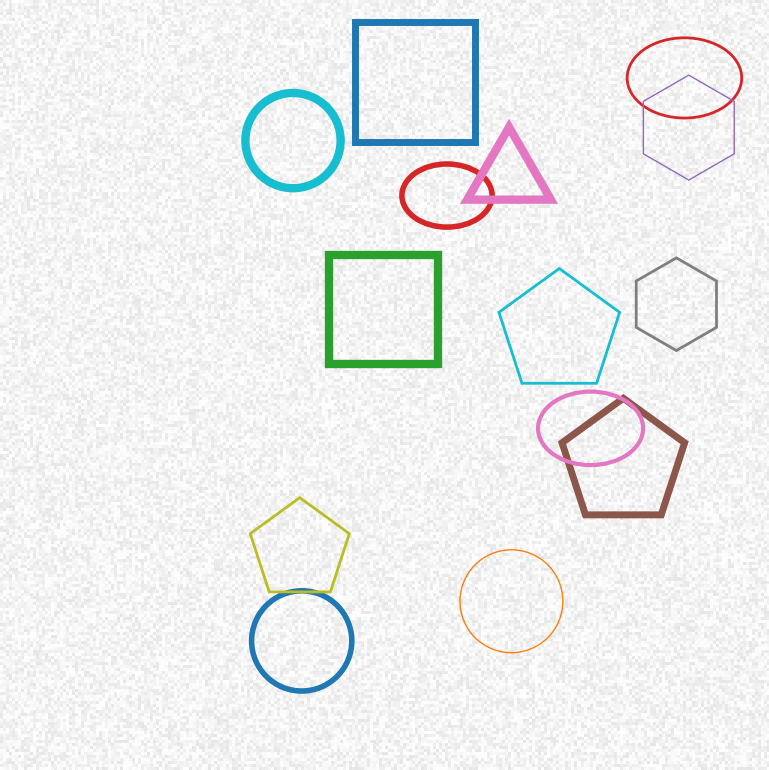[{"shape": "circle", "thickness": 2, "radius": 0.33, "center": [0.392, 0.168]}, {"shape": "square", "thickness": 2.5, "radius": 0.39, "center": [0.539, 0.894]}, {"shape": "circle", "thickness": 0.5, "radius": 0.33, "center": [0.664, 0.219]}, {"shape": "square", "thickness": 3, "radius": 0.35, "center": [0.498, 0.598]}, {"shape": "oval", "thickness": 1, "radius": 0.37, "center": [0.889, 0.899]}, {"shape": "oval", "thickness": 2, "radius": 0.29, "center": [0.581, 0.746]}, {"shape": "hexagon", "thickness": 0.5, "radius": 0.34, "center": [0.895, 0.834]}, {"shape": "pentagon", "thickness": 2.5, "radius": 0.42, "center": [0.81, 0.399]}, {"shape": "oval", "thickness": 1.5, "radius": 0.34, "center": [0.767, 0.444]}, {"shape": "triangle", "thickness": 3, "radius": 0.31, "center": [0.661, 0.772]}, {"shape": "hexagon", "thickness": 1, "radius": 0.3, "center": [0.878, 0.605]}, {"shape": "pentagon", "thickness": 1, "radius": 0.34, "center": [0.389, 0.286]}, {"shape": "pentagon", "thickness": 1, "radius": 0.41, "center": [0.726, 0.569]}, {"shape": "circle", "thickness": 3, "radius": 0.31, "center": [0.381, 0.817]}]